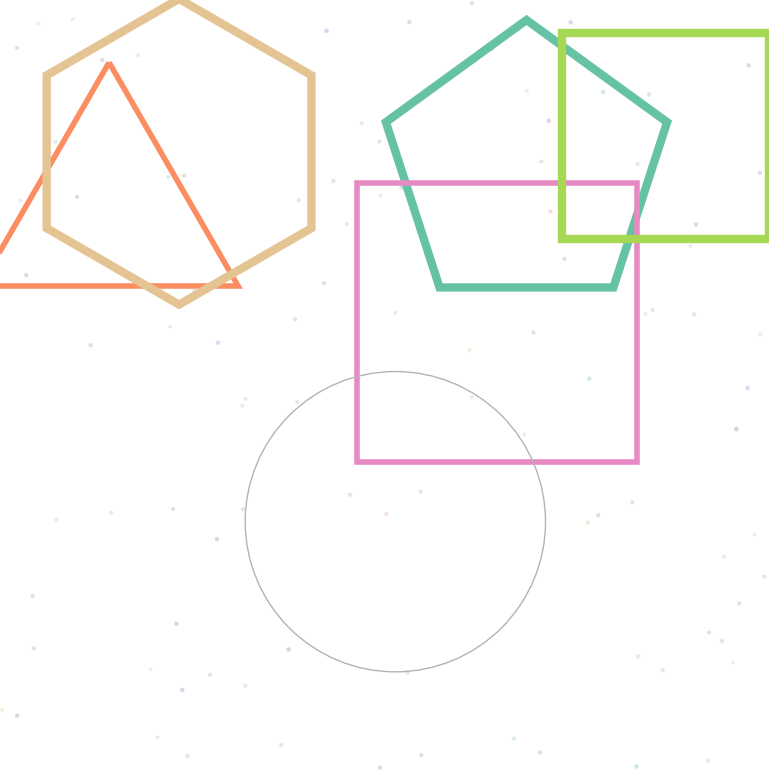[{"shape": "pentagon", "thickness": 3, "radius": 0.96, "center": [0.684, 0.782]}, {"shape": "triangle", "thickness": 2, "radius": 0.97, "center": [0.142, 0.725]}, {"shape": "square", "thickness": 2, "radius": 0.91, "center": [0.645, 0.581]}, {"shape": "square", "thickness": 3, "radius": 0.67, "center": [0.864, 0.823]}, {"shape": "hexagon", "thickness": 3, "radius": 0.99, "center": [0.233, 0.803]}, {"shape": "circle", "thickness": 0.5, "radius": 0.98, "center": [0.513, 0.322]}]